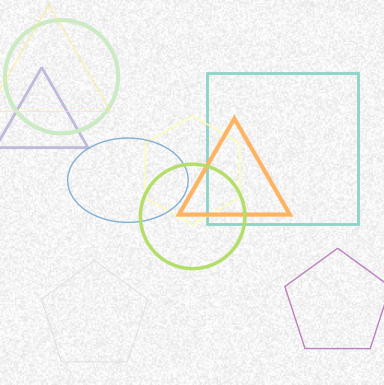[{"shape": "square", "thickness": 2, "radius": 0.98, "center": [0.735, 0.615]}, {"shape": "hexagon", "thickness": 1, "radius": 0.71, "center": [0.5, 0.558]}, {"shape": "triangle", "thickness": 2, "radius": 0.69, "center": [0.108, 0.686]}, {"shape": "oval", "thickness": 1, "radius": 0.78, "center": [0.332, 0.532]}, {"shape": "triangle", "thickness": 3, "radius": 0.83, "center": [0.609, 0.526]}, {"shape": "circle", "thickness": 2.5, "radius": 0.68, "center": [0.5, 0.438]}, {"shape": "pentagon", "thickness": 0.5, "radius": 0.73, "center": [0.246, 0.178]}, {"shape": "pentagon", "thickness": 1, "radius": 0.72, "center": [0.877, 0.211]}, {"shape": "circle", "thickness": 3, "radius": 0.74, "center": [0.16, 0.801]}, {"shape": "triangle", "thickness": 0.5, "radius": 0.93, "center": [0.127, 0.803]}]